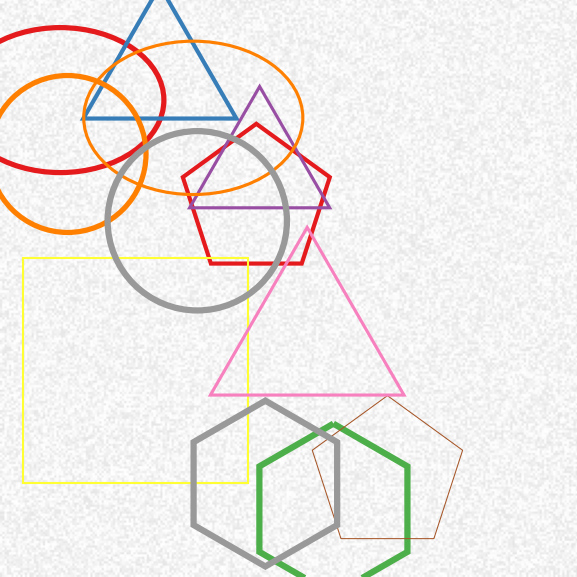[{"shape": "pentagon", "thickness": 2, "radius": 0.67, "center": [0.444, 0.651]}, {"shape": "oval", "thickness": 2.5, "radius": 0.9, "center": [0.104, 0.826]}, {"shape": "triangle", "thickness": 2, "radius": 0.77, "center": [0.277, 0.87]}, {"shape": "hexagon", "thickness": 3, "radius": 0.74, "center": [0.577, 0.118]}, {"shape": "triangle", "thickness": 1.5, "radius": 0.7, "center": [0.45, 0.709]}, {"shape": "circle", "thickness": 2.5, "radius": 0.68, "center": [0.117, 0.733]}, {"shape": "oval", "thickness": 1.5, "radius": 0.95, "center": [0.335, 0.795]}, {"shape": "square", "thickness": 1, "radius": 0.97, "center": [0.235, 0.357]}, {"shape": "pentagon", "thickness": 0.5, "radius": 0.68, "center": [0.671, 0.177]}, {"shape": "triangle", "thickness": 1.5, "radius": 0.97, "center": [0.532, 0.412]}, {"shape": "hexagon", "thickness": 3, "radius": 0.72, "center": [0.46, 0.162]}, {"shape": "circle", "thickness": 3, "radius": 0.78, "center": [0.342, 0.617]}]